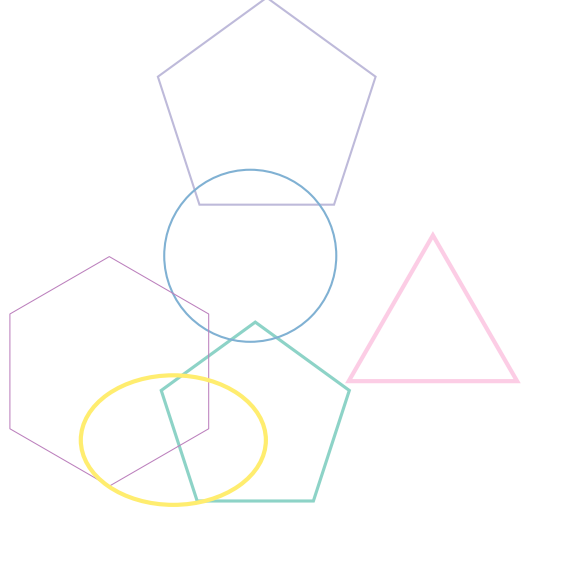[{"shape": "pentagon", "thickness": 1.5, "radius": 0.86, "center": [0.442, 0.27]}, {"shape": "pentagon", "thickness": 1, "radius": 0.99, "center": [0.462, 0.805]}, {"shape": "circle", "thickness": 1, "radius": 0.74, "center": [0.433, 0.556]}, {"shape": "triangle", "thickness": 2, "radius": 0.84, "center": [0.75, 0.423]}, {"shape": "hexagon", "thickness": 0.5, "radius": 0.99, "center": [0.189, 0.356]}, {"shape": "oval", "thickness": 2, "radius": 0.8, "center": [0.3, 0.237]}]